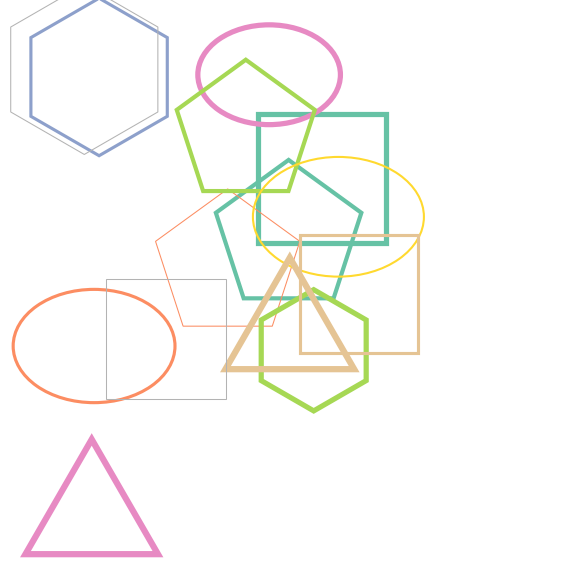[{"shape": "pentagon", "thickness": 2, "radius": 0.66, "center": [0.5, 0.59]}, {"shape": "square", "thickness": 2.5, "radius": 0.56, "center": [0.558, 0.69]}, {"shape": "pentagon", "thickness": 0.5, "radius": 0.66, "center": [0.394, 0.541]}, {"shape": "oval", "thickness": 1.5, "radius": 0.7, "center": [0.163, 0.4]}, {"shape": "hexagon", "thickness": 1.5, "radius": 0.68, "center": [0.172, 0.866]}, {"shape": "triangle", "thickness": 3, "radius": 0.66, "center": [0.159, 0.106]}, {"shape": "oval", "thickness": 2.5, "radius": 0.62, "center": [0.466, 0.87]}, {"shape": "hexagon", "thickness": 2.5, "radius": 0.52, "center": [0.543, 0.393]}, {"shape": "pentagon", "thickness": 2, "radius": 0.63, "center": [0.426, 0.77]}, {"shape": "oval", "thickness": 1, "radius": 0.74, "center": [0.586, 0.624]}, {"shape": "triangle", "thickness": 3, "radius": 0.64, "center": [0.502, 0.424]}, {"shape": "square", "thickness": 1.5, "radius": 0.51, "center": [0.621, 0.49]}, {"shape": "square", "thickness": 0.5, "radius": 0.52, "center": [0.288, 0.412]}, {"shape": "hexagon", "thickness": 0.5, "radius": 0.74, "center": [0.146, 0.879]}]